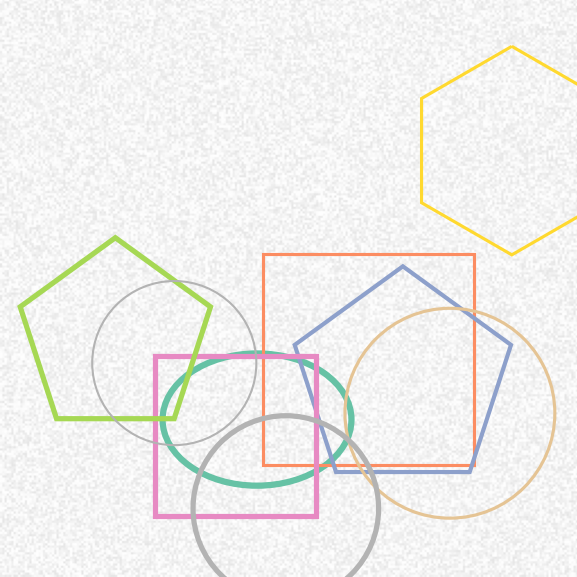[{"shape": "oval", "thickness": 3, "radius": 0.82, "center": [0.445, 0.273]}, {"shape": "square", "thickness": 1.5, "radius": 0.91, "center": [0.638, 0.377]}, {"shape": "pentagon", "thickness": 2, "radius": 0.98, "center": [0.698, 0.341]}, {"shape": "square", "thickness": 2.5, "radius": 0.7, "center": [0.408, 0.244]}, {"shape": "pentagon", "thickness": 2.5, "radius": 0.87, "center": [0.2, 0.414]}, {"shape": "hexagon", "thickness": 1.5, "radius": 0.9, "center": [0.886, 0.738]}, {"shape": "circle", "thickness": 1.5, "radius": 0.91, "center": [0.779, 0.284]}, {"shape": "circle", "thickness": 1, "radius": 0.71, "center": [0.302, 0.37]}, {"shape": "circle", "thickness": 2.5, "radius": 0.8, "center": [0.495, 0.119]}]